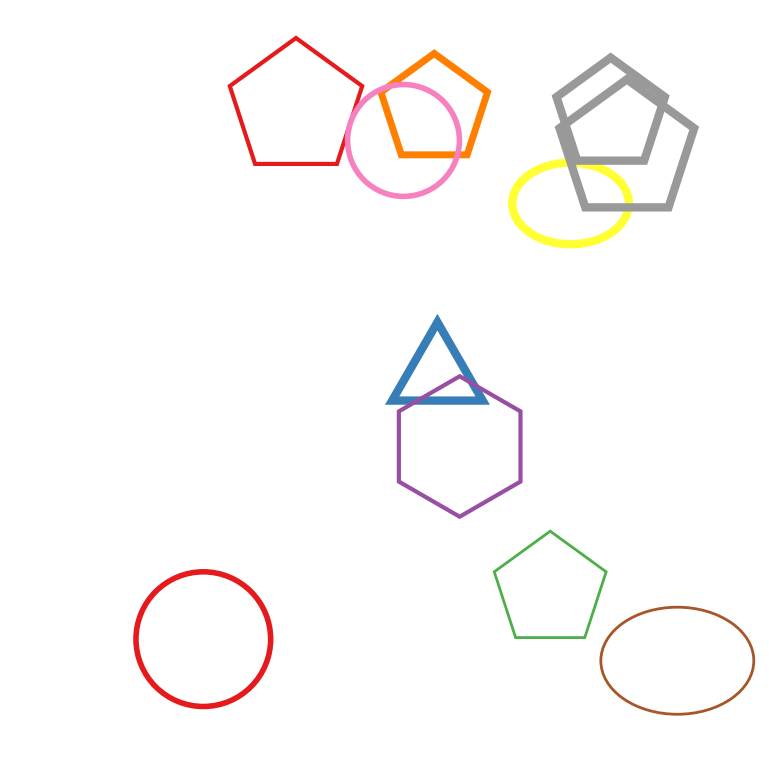[{"shape": "pentagon", "thickness": 1.5, "radius": 0.45, "center": [0.384, 0.86]}, {"shape": "circle", "thickness": 2, "radius": 0.44, "center": [0.264, 0.17]}, {"shape": "triangle", "thickness": 3, "radius": 0.34, "center": [0.568, 0.514]}, {"shape": "pentagon", "thickness": 1, "radius": 0.38, "center": [0.715, 0.234]}, {"shape": "hexagon", "thickness": 1.5, "radius": 0.46, "center": [0.597, 0.42]}, {"shape": "pentagon", "thickness": 2.5, "radius": 0.36, "center": [0.564, 0.858]}, {"shape": "oval", "thickness": 3, "radius": 0.38, "center": [0.741, 0.736]}, {"shape": "oval", "thickness": 1, "radius": 0.5, "center": [0.88, 0.142]}, {"shape": "circle", "thickness": 2, "radius": 0.36, "center": [0.524, 0.818]}, {"shape": "pentagon", "thickness": 3, "radius": 0.37, "center": [0.793, 0.851]}, {"shape": "pentagon", "thickness": 3, "radius": 0.46, "center": [0.814, 0.805]}]